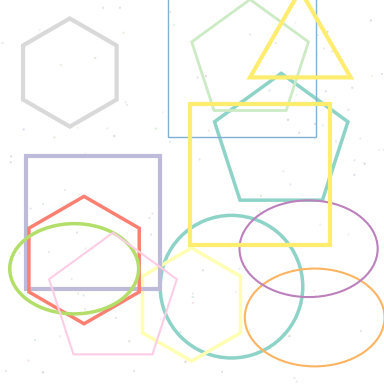[{"shape": "pentagon", "thickness": 2.5, "radius": 0.91, "center": [0.73, 0.627]}, {"shape": "circle", "thickness": 2.5, "radius": 0.93, "center": [0.601, 0.255]}, {"shape": "hexagon", "thickness": 2.5, "radius": 0.73, "center": [0.497, 0.209]}, {"shape": "square", "thickness": 3, "radius": 0.87, "center": [0.242, 0.422]}, {"shape": "hexagon", "thickness": 2.5, "radius": 0.83, "center": [0.218, 0.324]}, {"shape": "square", "thickness": 1, "radius": 0.96, "center": [0.629, 0.835]}, {"shape": "oval", "thickness": 1.5, "radius": 0.91, "center": [0.817, 0.175]}, {"shape": "oval", "thickness": 2.5, "radius": 0.84, "center": [0.193, 0.302]}, {"shape": "pentagon", "thickness": 1.5, "radius": 0.87, "center": [0.293, 0.221]}, {"shape": "hexagon", "thickness": 3, "radius": 0.7, "center": [0.181, 0.812]}, {"shape": "oval", "thickness": 1.5, "radius": 0.9, "center": [0.802, 0.354]}, {"shape": "pentagon", "thickness": 2, "radius": 0.8, "center": [0.65, 0.842]}, {"shape": "triangle", "thickness": 3, "radius": 0.75, "center": [0.78, 0.874]}, {"shape": "square", "thickness": 3, "radius": 0.91, "center": [0.676, 0.547]}]